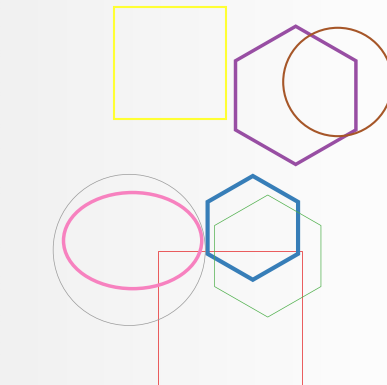[{"shape": "square", "thickness": 0.5, "radius": 0.93, "center": [0.593, 0.162]}, {"shape": "hexagon", "thickness": 3, "radius": 0.67, "center": [0.652, 0.408]}, {"shape": "hexagon", "thickness": 0.5, "radius": 0.79, "center": [0.691, 0.335]}, {"shape": "hexagon", "thickness": 2.5, "radius": 0.9, "center": [0.763, 0.752]}, {"shape": "square", "thickness": 1.5, "radius": 0.72, "center": [0.439, 0.836]}, {"shape": "circle", "thickness": 1.5, "radius": 0.7, "center": [0.872, 0.787]}, {"shape": "oval", "thickness": 2.5, "radius": 0.89, "center": [0.342, 0.375]}, {"shape": "circle", "thickness": 0.5, "radius": 0.98, "center": [0.334, 0.351]}]